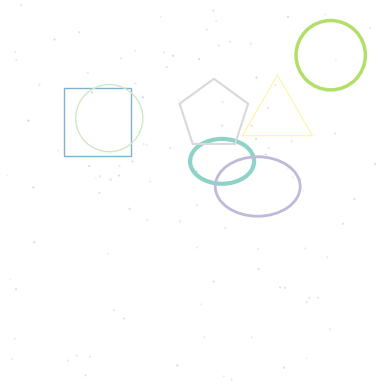[{"shape": "oval", "thickness": 3, "radius": 0.42, "center": [0.577, 0.581]}, {"shape": "oval", "thickness": 2, "radius": 0.55, "center": [0.669, 0.516]}, {"shape": "square", "thickness": 1, "radius": 0.44, "center": [0.254, 0.683]}, {"shape": "circle", "thickness": 2.5, "radius": 0.45, "center": [0.859, 0.857]}, {"shape": "pentagon", "thickness": 1.5, "radius": 0.47, "center": [0.556, 0.702]}, {"shape": "circle", "thickness": 1, "radius": 0.44, "center": [0.284, 0.693]}, {"shape": "triangle", "thickness": 0.5, "radius": 0.53, "center": [0.721, 0.7]}]